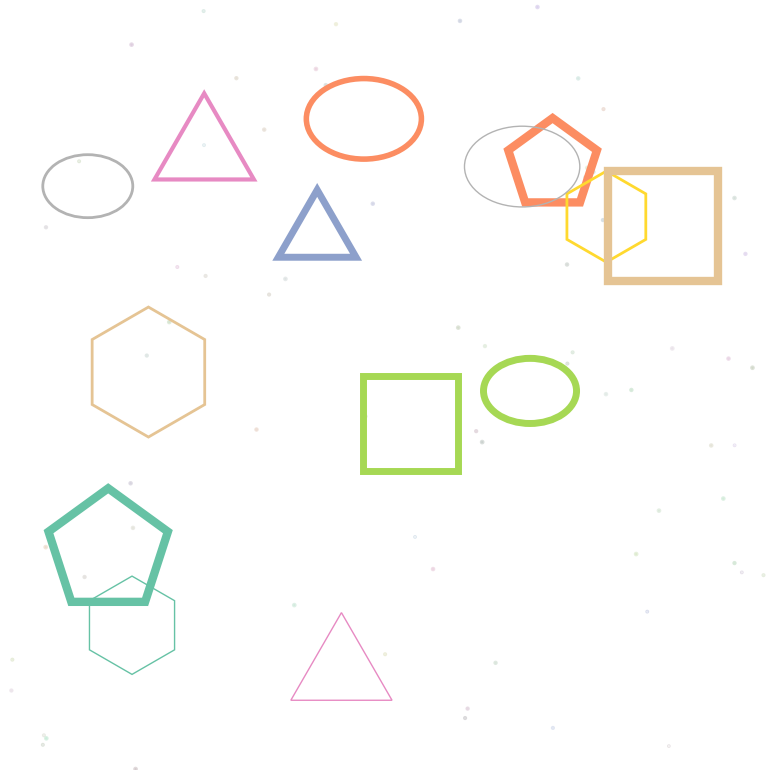[{"shape": "hexagon", "thickness": 0.5, "radius": 0.32, "center": [0.171, 0.188]}, {"shape": "pentagon", "thickness": 3, "radius": 0.41, "center": [0.141, 0.284]}, {"shape": "pentagon", "thickness": 3, "radius": 0.3, "center": [0.718, 0.786]}, {"shape": "oval", "thickness": 2, "radius": 0.37, "center": [0.473, 0.846]}, {"shape": "triangle", "thickness": 2.5, "radius": 0.29, "center": [0.412, 0.695]}, {"shape": "triangle", "thickness": 0.5, "radius": 0.38, "center": [0.443, 0.129]}, {"shape": "triangle", "thickness": 1.5, "radius": 0.37, "center": [0.265, 0.804]}, {"shape": "oval", "thickness": 2.5, "radius": 0.3, "center": [0.688, 0.492]}, {"shape": "square", "thickness": 2.5, "radius": 0.31, "center": [0.533, 0.45]}, {"shape": "hexagon", "thickness": 1, "radius": 0.3, "center": [0.787, 0.719]}, {"shape": "square", "thickness": 3, "radius": 0.36, "center": [0.861, 0.707]}, {"shape": "hexagon", "thickness": 1, "radius": 0.42, "center": [0.193, 0.517]}, {"shape": "oval", "thickness": 1, "radius": 0.29, "center": [0.114, 0.758]}, {"shape": "oval", "thickness": 0.5, "radius": 0.37, "center": [0.678, 0.784]}]